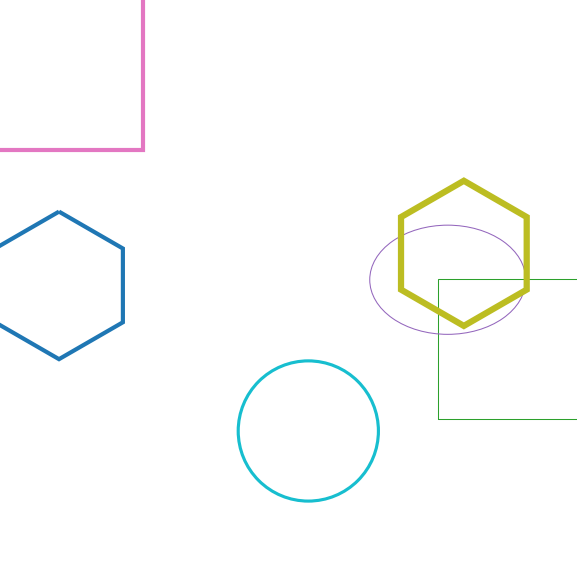[{"shape": "hexagon", "thickness": 2, "radius": 0.64, "center": [0.102, 0.505]}, {"shape": "square", "thickness": 0.5, "radius": 0.61, "center": [0.88, 0.395]}, {"shape": "oval", "thickness": 0.5, "radius": 0.68, "center": [0.775, 0.515]}, {"shape": "square", "thickness": 2, "radius": 0.68, "center": [0.113, 0.875]}, {"shape": "hexagon", "thickness": 3, "radius": 0.63, "center": [0.803, 0.56]}, {"shape": "circle", "thickness": 1.5, "radius": 0.61, "center": [0.534, 0.253]}]